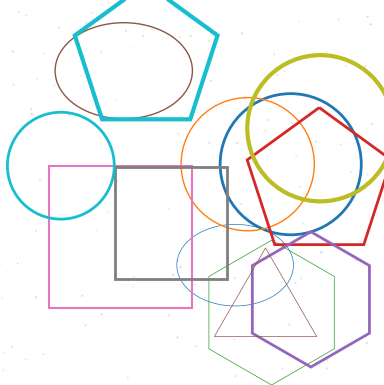[{"shape": "circle", "thickness": 2, "radius": 0.92, "center": [0.755, 0.573]}, {"shape": "oval", "thickness": 0.5, "radius": 0.76, "center": [0.611, 0.311]}, {"shape": "circle", "thickness": 1, "radius": 0.86, "center": [0.643, 0.574]}, {"shape": "hexagon", "thickness": 0.5, "radius": 0.94, "center": [0.705, 0.188]}, {"shape": "pentagon", "thickness": 2, "radius": 0.98, "center": [0.829, 0.524]}, {"shape": "hexagon", "thickness": 2, "radius": 0.88, "center": [0.808, 0.222]}, {"shape": "oval", "thickness": 1, "radius": 0.89, "center": [0.321, 0.816]}, {"shape": "triangle", "thickness": 0.5, "radius": 0.77, "center": [0.69, 0.203]}, {"shape": "square", "thickness": 1.5, "radius": 0.92, "center": [0.313, 0.384]}, {"shape": "square", "thickness": 2, "radius": 0.73, "center": [0.445, 0.421]}, {"shape": "circle", "thickness": 3, "radius": 0.95, "center": [0.832, 0.667]}, {"shape": "pentagon", "thickness": 3, "radius": 0.97, "center": [0.38, 0.848]}, {"shape": "circle", "thickness": 2, "radius": 0.69, "center": [0.158, 0.57]}]